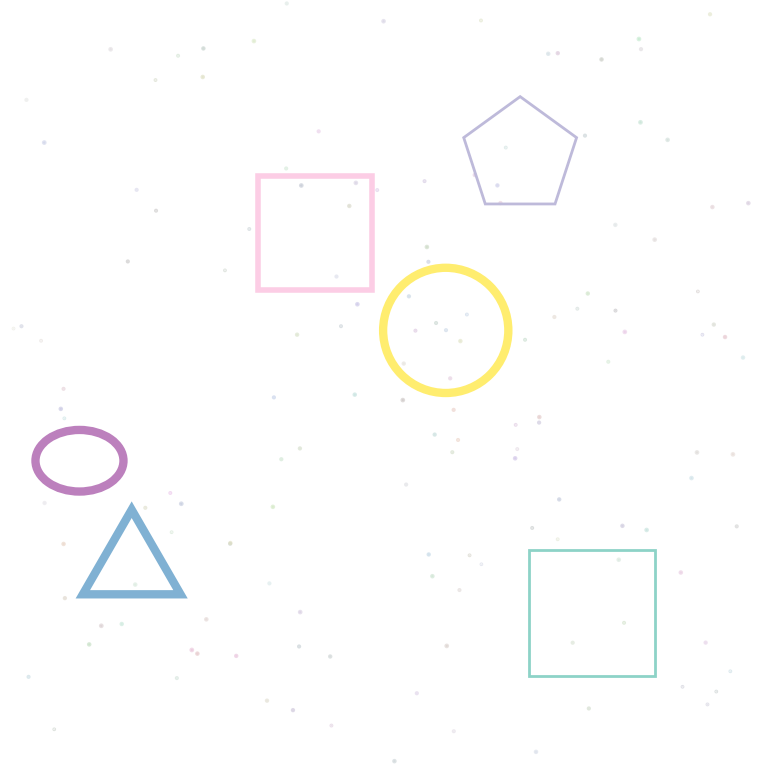[{"shape": "square", "thickness": 1, "radius": 0.41, "center": [0.769, 0.204]}, {"shape": "pentagon", "thickness": 1, "radius": 0.39, "center": [0.676, 0.797]}, {"shape": "triangle", "thickness": 3, "radius": 0.37, "center": [0.171, 0.265]}, {"shape": "square", "thickness": 2, "radius": 0.37, "center": [0.409, 0.697]}, {"shape": "oval", "thickness": 3, "radius": 0.29, "center": [0.103, 0.402]}, {"shape": "circle", "thickness": 3, "radius": 0.41, "center": [0.579, 0.571]}]